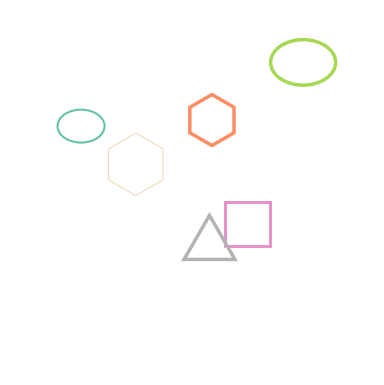[{"shape": "oval", "thickness": 1.5, "radius": 0.31, "center": [0.211, 0.672]}, {"shape": "hexagon", "thickness": 2.5, "radius": 0.33, "center": [0.55, 0.688]}, {"shape": "square", "thickness": 2, "radius": 0.29, "center": [0.644, 0.418]}, {"shape": "oval", "thickness": 2.5, "radius": 0.42, "center": [0.787, 0.838]}, {"shape": "hexagon", "thickness": 0.5, "radius": 0.41, "center": [0.353, 0.573]}, {"shape": "triangle", "thickness": 2.5, "radius": 0.38, "center": [0.544, 0.364]}]